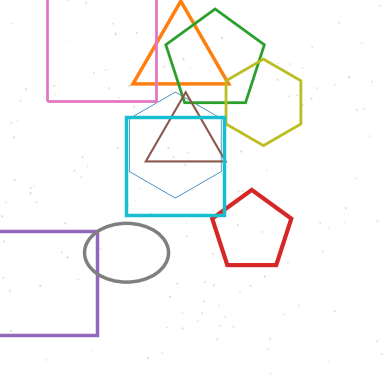[{"shape": "hexagon", "thickness": 0.5, "radius": 0.69, "center": [0.455, 0.623]}, {"shape": "triangle", "thickness": 2.5, "radius": 0.72, "center": [0.47, 0.854]}, {"shape": "pentagon", "thickness": 2, "radius": 0.67, "center": [0.559, 0.842]}, {"shape": "pentagon", "thickness": 3, "radius": 0.54, "center": [0.654, 0.399]}, {"shape": "square", "thickness": 2.5, "radius": 0.68, "center": [0.117, 0.266]}, {"shape": "triangle", "thickness": 1.5, "radius": 0.6, "center": [0.482, 0.641]}, {"shape": "square", "thickness": 2, "radius": 0.71, "center": [0.265, 0.879]}, {"shape": "oval", "thickness": 2.5, "radius": 0.55, "center": [0.329, 0.344]}, {"shape": "hexagon", "thickness": 2, "radius": 0.56, "center": [0.684, 0.734]}, {"shape": "square", "thickness": 2.5, "radius": 0.63, "center": [0.454, 0.569]}]